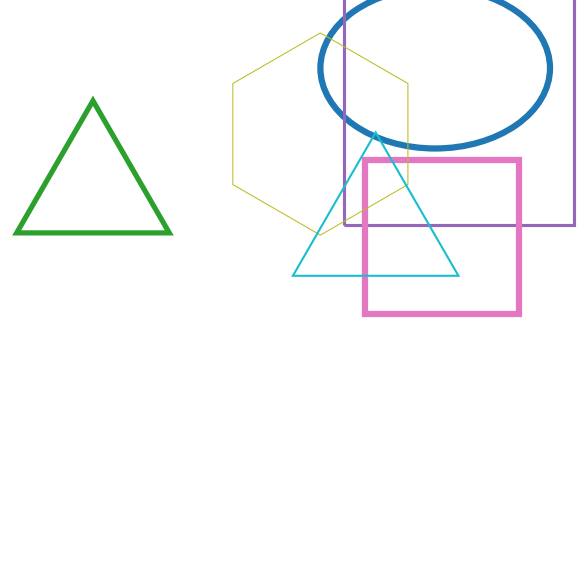[{"shape": "oval", "thickness": 3, "radius": 0.99, "center": [0.754, 0.881]}, {"shape": "triangle", "thickness": 2.5, "radius": 0.76, "center": [0.161, 0.672]}, {"shape": "square", "thickness": 1.5, "radius": 1.0, "center": [0.794, 0.809]}, {"shape": "square", "thickness": 3, "radius": 0.67, "center": [0.765, 0.589]}, {"shape": "hexagon", "thickness": 0.5, "radius": 0.88, "center": [0.555, 0.767]}, {"shape": "triangle", "thickness": 1, "radius": 0.83, "center": [0.651, 0.604]}]